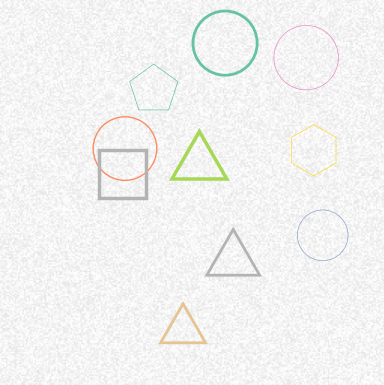[{"shape": "pentagon", "thickness": 0.5, "radius": 0.33, "center": [0.399, 0.768]}, {"shape": "circle", "thickness": 2, "radius": 0.42, "center": [0.585, 0.888]}, {"shape": "circle", "thickness": 1, "radius": 0.41, "center": [0.325, 0.614]}, {"shape": "circle", "thickness": 0.5, "radius": 0.33, "center": [0.838, 0.389]}, {"shape": "circle", "thickness": 0.5, "radius": 0.42, "center": [0.795, 0.85]}, {"shape": "triangle", "thickness": 2.5, "radius": 0.41, "center": [0.518, 0.576]}, {"shape": "hexagon", "thickness": 0.5, "radius": 0.33, "center": [0.815, 0.61]}, {"shape": "triangle", "thickness": 2, "radius": 0.34, "center": [0.475, 0.143]}, {"shape": "square", "thickness": 2.5, "radius": 0.31, "center": [0.318, 0.548]}, {"shape": "triangle", "thickness": 2, "radius": 0.4, "center": [0.606, 0.325]}]